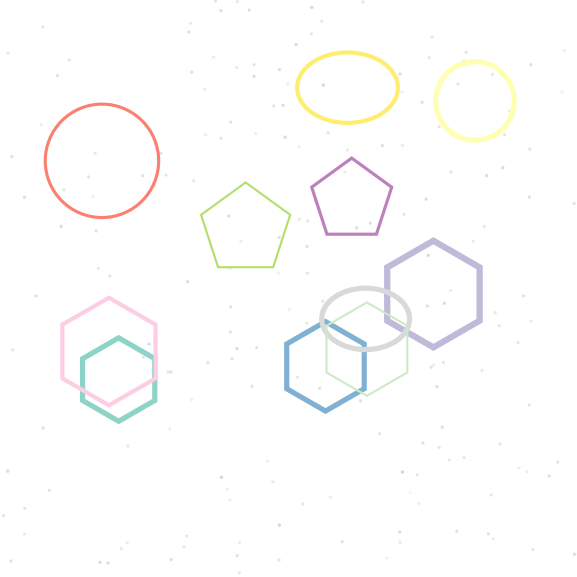[{"shape": "hexagon", "thickness": 2.5, "radius": 0.36, "center": [0.206, 0.342]}, {"shape": "circle", "thickness": 2.5, "radius": 0.34, "center": [0.822, 0.824]}, {"shape": "hexagon", "thickness": 3, "radius": 0.46, "center": [0.75, 0.49]}, {"shape": "circle", "thickness": 1.5, "radius": 0.49, "center": [0.177, 0.721]}, {"shape": "hexagon", "thickness": 2.5, "radius": 0.39, "center": [0.564, 0.365]}, {"shape": "pentagon", "thickness": 1, "radius": 0.41, "center": [0.425, 0.602]}, {"shape": "hexagon", "thickness": 2, "radius": 0.47, "center": [0.189, 0.39]}, {"shape": "oval", "thickness": 2.5, "radius": 0.38, "center": [0.633, 0.447]}, {"shape": "pentagon", "thickness": 1.5, "radius": 0.36, "center": [0.609, 0.653]}, {"shape": "hexagon", "thickness": 1, "radius": 0.4, "center": [0.635, 0.395]}, {"shape": "oval", "thickness": 2, "radius": 0.44, "center": [0.602, 0.847]}]